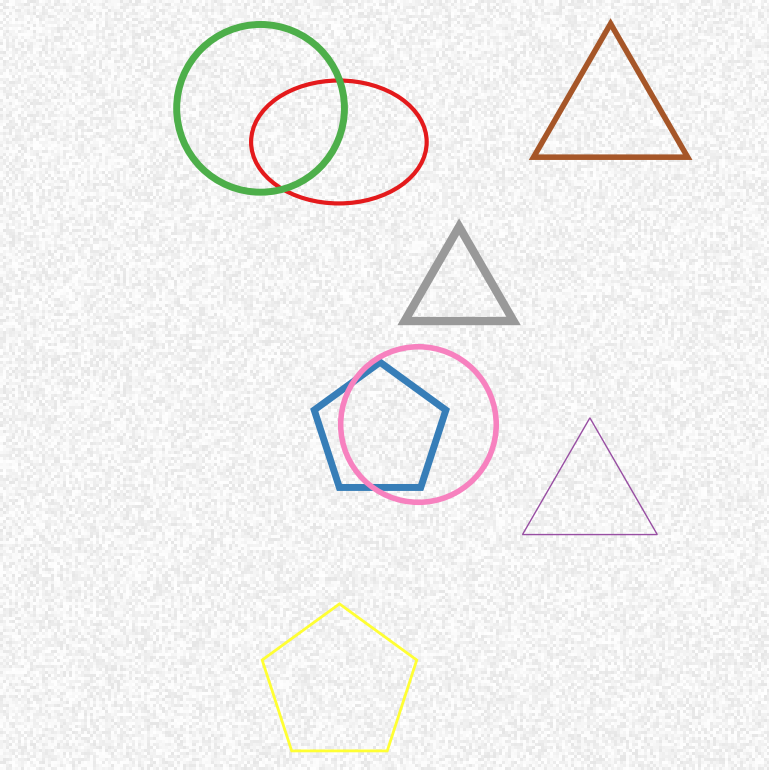[{"shape": "oval", "thickness": 1.5, "radius": 0.57, "center": [0.44, 0.816]}, {"shape": "pentagon", "thickness": 2.5, "radius": 0.45, "center": [0.494, 0.44]}, {"shape": "circle", "thickness": 2.5, "radius": 0.54, "center": [0.338, 0.859]}, {"shape": "triangle", "thickness": 0.5, "radius": 0.51, "center": [0.766, 0.356]}, {"shape": "pentagon", "thickness": 1, "radius": 0.53, "center": [0.441, 0.11]}, {"shape": "triangle", "thickness": 2, "radius": 0.58, "center": [0.793, 0.854]}, {"shape": "circle", "thickness": 2, "radius": 0.51, "center": [0.543, 0.449]}, {"shape": "triangle", "thickness": 3, "radius": 0.41, "center": [0.596, 0.624]}]